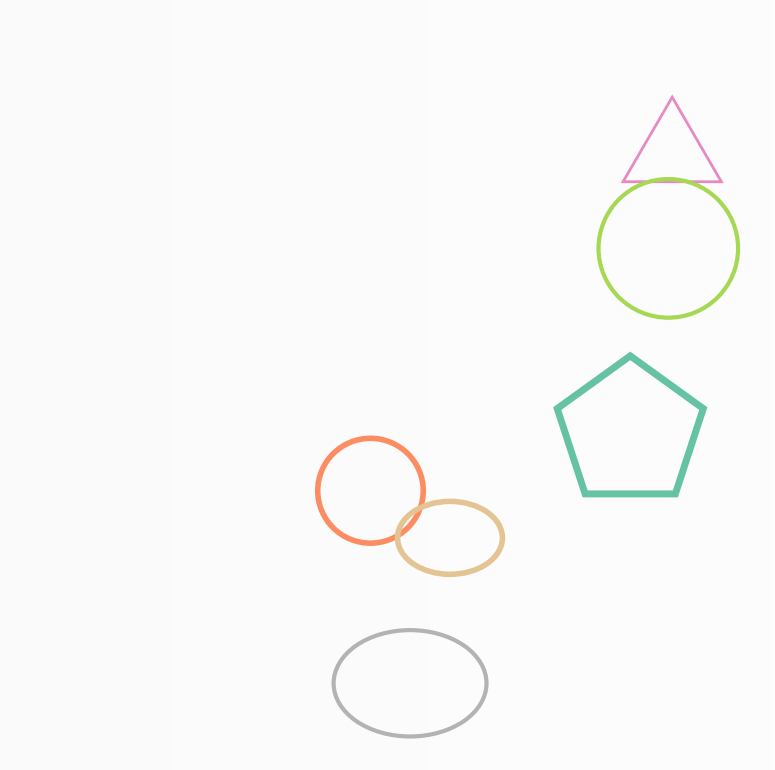[{"shape": "pentagon", "thickness": 2.5, "radius": 0.5, "center": [0.813, 0.439]}, {"shape": "circle", "thickness": 2, "radius": 0.34, "center": [0.478, 0.363]}, {"shape": "triangle", "thickness": 1, "radius": 0.37, "center": [0.867, 0.801]}, {"shape": "circle", "thickness": 1.5, "radius": 0.45, "center": [0.862, 0.677]}, {"shape": "oval", "thickness": 2, "radius": 0.34, "center": [0.581, 0.302]}, {"shape": "oval", "thickness": 1.5, "radius": 0.49, "center": [0.529, 0.113]}]